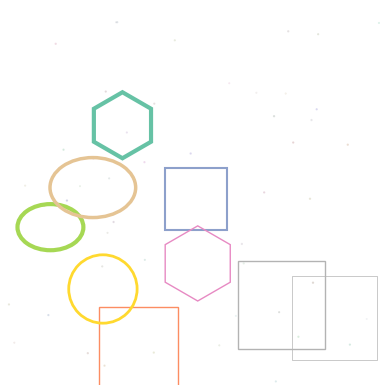[{"shape": "hexagon", "thickness": 3, "radius": 0.43, "center": [0.318, 0.675]}, {"shape": "square", "thickness": 1, "radius": 0.51, "center": [0.36, 0.1]}, {"shape": "square", "thickness": 1.5, "radius": 0.4, "center": [0.509, 0.483]}, {"shape": "hexagon", "thickness": 1, "radius": 0.49, "center": [0.514, 0.316]}, {"shape": "oval", "thickness": 3, "radius": 0.43, "center": [0.131, 0.41]}, {"shape": "circle", "thickness": 2, "radius": 0.44, "center": [0.267, 0.249]}, {"shape": "oval", "thickness": 2.5, "radius": 0.56, "center": [0.241, 0.513]}, {"shape": "square", "thickness": 0.5, "radius": 0.55, "center": [0.869, 0.174]}, {"shape": "square", "thickness": 1, "radius": 0.57, "center": [0.731, 0.208]}]